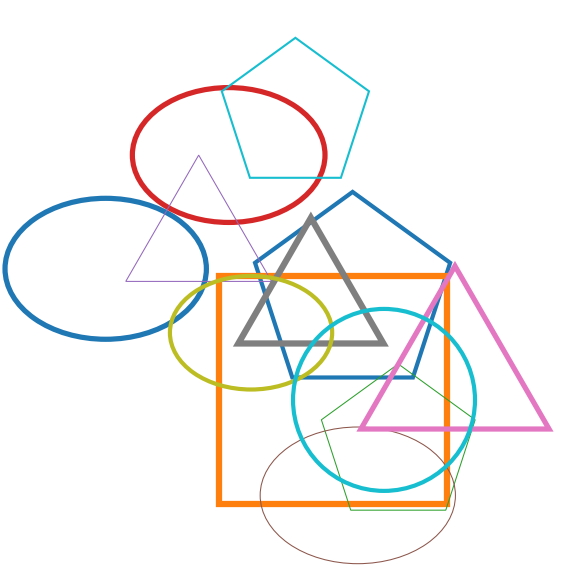[{"shape": "oval", "thickness": 2.5, "radius": 0.87, "center": [0.183, 0.534]}, {"shape": "pentagon", "thickness": 2, "radius": 0.89, "center": [0.611, 0.489]}, {"shape": "square", "thickness": 3, "radius": 0.99, "center": [0.576, 0.324]}, {"shape": "pentagon", "thickness": 0.5, "radius": 0.7, "center": [0.69, 0.229]}, {"shape": "oval", "thickness": 2.5, "radius": 0.83, "center": [0.396, 0.731]}, {"shape": "triangle", "thickness": 0.5, "radius": 0.73, "center": [0.344, 0.585]}, {"shape": "oval", "thickness": 0.5, "radius": 0.85, "center": [0.62, 0.141]}, {"shape": "triangle", "thickness": 2.5, "radius": 0.94, "center": [0.788, 0.35]}, {"shape": "triangle", "thickness": 3, "radius": 0.73, "center": [0.538, 0.477]}, {"shape": "oval", "thickness": 2, "radius": 0.7, "center": [0.435, 0.423]}, {"shape": "circle", "thickness": 2, "radius": 0.79, "center": [0.665, 0.307]}, {"shape": "pentagon", "thickness": 1, "radius": 0.67, "center": [0.512, 0.8]}]